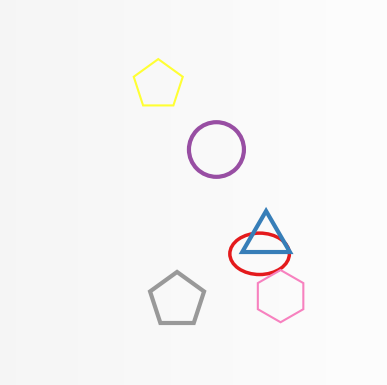[{"shape": "oval", "thickness": 2.5, "radius": 0.38, "center": [0.67, 0.341]}, {"shape": "triangle", "thickness": 3, "radius": 0.35, "center": [0.687, 0.381]}, {"shape": "circle", "thickness": 3, "radius": 0.35, "center": [0.559, 0.612]}, {"shape": "pentagon", "thickness": 1.5, "radius": 0.33, "center": [0.408, 0.78]}, {"shape": "hexagon", "thickness": 1.5, "radius": 0.34, "center": [0.724, 0.231]}, {"shape": "pentagon", "thickness": 3, "radius": 0.37, "center": [0.457, 0.22]}]